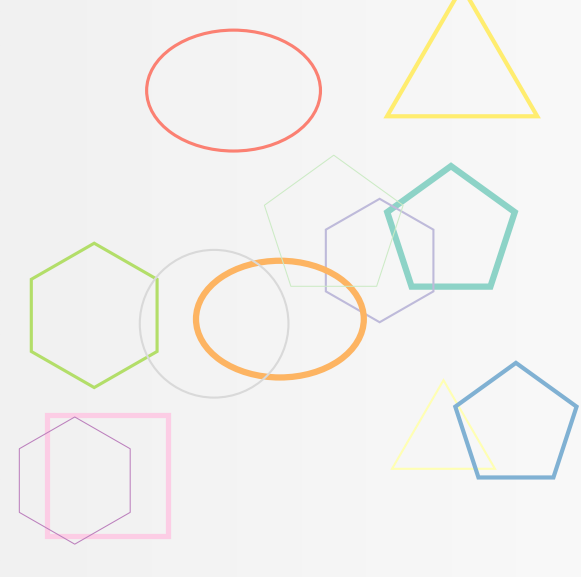[{"shape": "pentagon", "thickness": 3, "radius": 0.58, "center": [0.776, 0.596]}, {"shape": "triangle", "thickness": 1, "radius": 0.51, "center": [0.763, 0.238]}, {"shape": "hexagon", "thickness": 1, "radius": 0.53, "center": [0.653, 0.548]}, {"shape": "oval", "thickness": 1.5, "radius": 0.75, "center": [0.402, 0.842]}, {"shape": "pentagon", "thickness": 2, "radius": 0.55, "center": [0.888, 0.261]}, {"shape": "oval", "thickness": 3, "radius": 0.72, "center": [0.482, 0.447]}, {"shape": "hexagon", "thickness": 1.5, "radius": 0.62, "center": [0.162, 0.453]}, {"shape": "square", "thickness": 2.5, "radius": 0.52, "center": [0.185, 0.176]}, {"shape": "circle", "thickness": 1, "radius": 0.64, "center": [0.368, 0.439]}, {"shape": "hexagon", "thickness": 0.5, "radius": 0.55, "center": [0.129, 0.167]}, {"shape": "pentagon", "thickness": 0.5, "radius": 0.63, "center": [0.574, 0.605]}, {"shape": "triangle", "thickness": 2, "radius": 0.75, "center": [0.795, 0.872]}]